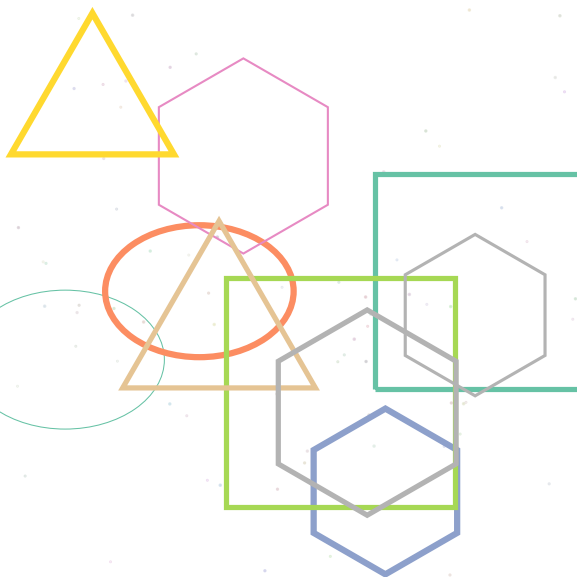[{"shape": "oval", "thickness": 0.5, "radius": 0.86, "center": [0.113, 0.376]}, {"shape": "square", "thickness": 2.5, "radius": 0.93, "center": [0.835, 0.512]}, {"shape": "oval", "thickness": 3, "radius": 0.82, "center": [0.345, 0.495]}, {"shape": "hexagon", "thickness": 3, "radius": 0.72, "center": [0.667, 0.148]}, {"shape": "hexagon", "thickness": 1, "radius": 0.84, "center": [0.421, 0.729]}, {"shape": "square", "thickness": 2.5, "radius": 0.99, "center": [0.59, 0.319]}, {"shape": "triangle", "thickness": 3, "radius": 0.81, "center": [0.16, 0.813]}, {"shape": "triangle", "thickness": 2.5, "radius": 0.96, "center": [0.379, 0.424]}, {"shape": "hexagon", "thickness": 1.5, "radius": 0.7, "center": [0.823, 0.453]}, {"shape": "hexagon", "thickness": 2.5, "radius": 0.89, "center": [0.636, 0.285]}]